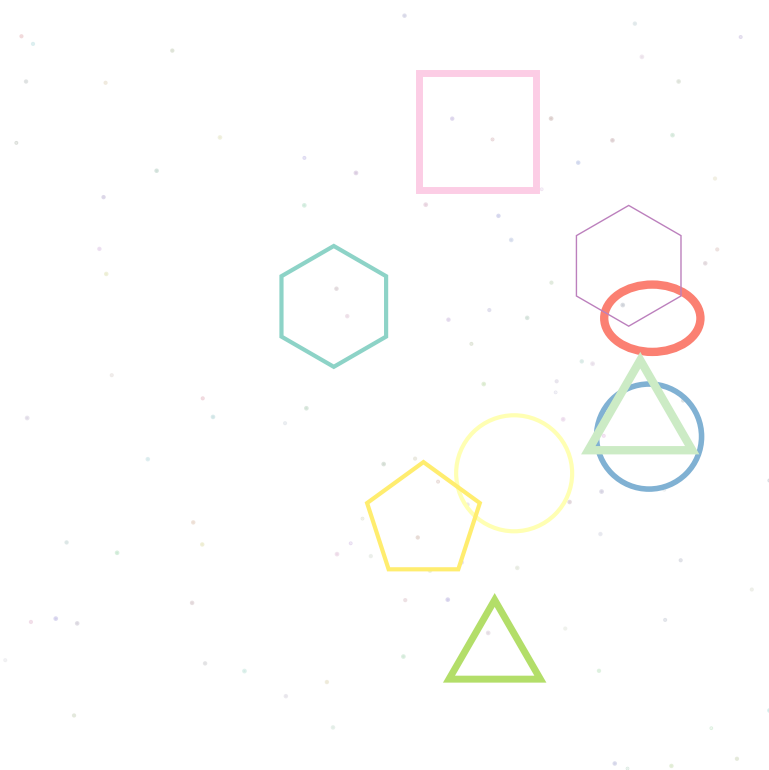[{"shape": "hexagon", "thickness": 1.5, "radius": 0.39, "center": [0.434, 0.602]}, {"shape": "circle", "thickness": 1.5, "radius": 0.38, "center": [0.668, 0.385]}, {"shape": "oval", "thickness": 3, "radius": 0.31, "center": [0.847, 0.587]}, {"shape": "circle", "thickness": 2, "radius": 0.34, "center": [0.843, 0.433]}, {"shape": "triangle", "thickness": 2.5, "radius": 0.34, "center": [0.642, 0.152]}, {"shape": "square", "thickness": 2.5, "radius": 0.38, "center": [0.62, 0.829]}, {"shape": "hexagon", "thickness": 0.5, "radius": 0.39, "center": [0.817, 0.655]}, {"shape": "triangle", "thickness": 3, "radius": 0.39, "center": [0.832, 0.454]}, {"shape": "pentagon", "thickness": 1.5, "radius": 0.38, "center": [0.55, 0.323]}]